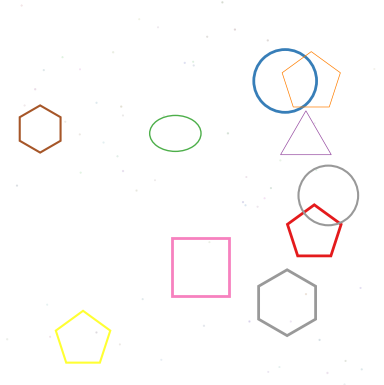[{"shape": "pentagon", "thickness": 2, "radius": 0.37, "center": [0.816, 0.395]}, {"shape": "circle", "thickness": 2, "radius": 0.41, "center": [0.741, 0.79]}, {"shape": "oval", "thickness": 1, "radius": 0.33, "center": [0.455, 0.653]}, {"shape": "triangle", "thickness": 0.5, "radius": 0.38, "center": [0.795, 0.636]}, {"shape": "pentagon", "thickness": 0.5, "radius": 0.4, "center": [0.808, 0.786]}, {"shape": "pentagon", "thickness": 1.5, "radius": 0.37, "center": [0.216, 0.118]}, {"shape": "hexagon", "thickness": 1.5, "radius": 0.31, "center": [0.104, 0.665]}, {"shape": "square", "thickness": 2, "radius": 0.37, "center": [0.521, 0.306]}, {"shape": "hexagon", "thickness": 2, "radius": 0.43, "center": [0.746, 0.214]}, {"shape": "circle", "thickness": 1.5, "radius": 0.39, "center": [0.853, 0.492]}]